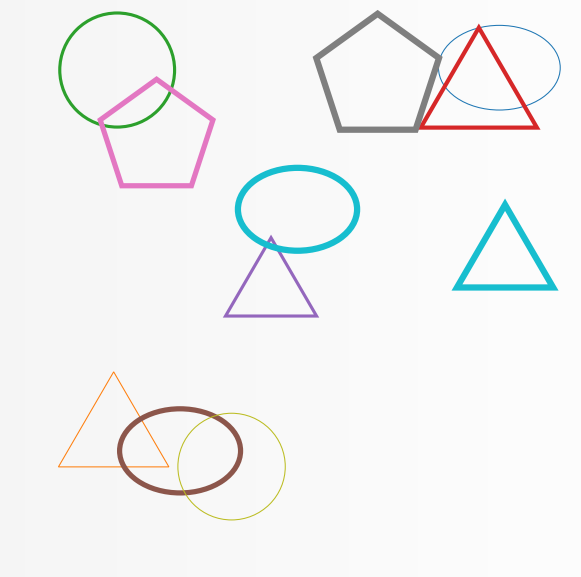[{"shape": "oval", "thickness": 0.5, "radius": 0.52, "center": [0.859, 0.882]}, {"shape": "triangle", "thickness": 0.5, "radius": 0.55, "center": [0.196, 0.246]}, {"shape": "circle", "thickness": 1.5, "radius": 0.49, "center": [0.202, 0.878]}, {"shape": "triangle", "thickness": 2, "radius": 0.58, "center": [0.824, 0.836]}, {"shape": "triangle", "thickness": 1.5, "radius": 0.45, "center": [0.466, 0.497]}, {"shape": "oval", "thickness": 2.5, "radius": 0.52, "center": [0.31, 0.218]}, {"shape": "pentagon", "thickness": 2.5, "radius": 0.51, "center": [0.269, 0.76]}, {"shape": "pentagon", "thickness": 3, "radius": 0.55, "center": [0.65, 0.864]}, {"shape": "circle", "thickness": 0.5, "radius": 0.46, "center": [0.398, 0.191]}, {"shape": "oval", "thickness": 3, "radius": 0.51, "center": [0.512, 0.637]}, {"shape": "triangle", "thickness": 3, "radius": 0.48, "center": [0.869, 0.549]}]